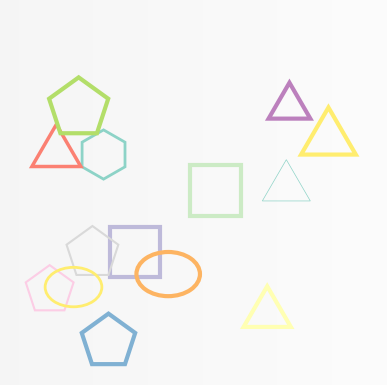[{"shape": "hexagon", "thickness": 2, "radius": 0.32, "center": [0.267, 0.599]}, {"shape": "triangle", "thickness": 0.5, "radius": 0.36, "center": [0.739, 0.514]}, {"shape": "triangle", "thickness": 3, "radius": 0.35, "center": [0.69, 0.186]}, {"shape": "square", "thickness": 3, "radius": 0.32, "center": [0.348, 0.345]}, {"shape": "triangle", "thickness": 2.5, "radius": 0.36, "center": [0.145, 0.604]}, {"shape": "pentagon", "thickness": 3, "radius": 0.36, "center": [0.28, 0.113]}, {"shape": "oval", "thickness": 3, "radius": 0.41, "center": [0.434, 0.288]}, {"shape": "pentagon", "thickness": 3, "radius": 0.4, "center": [0.203, 0.719]}, {"shape": "pentagon", "thickness": 1.5, "radius": 0.32, "center": [0.128, 0.246]}, {"shape": "pentagon", "thickness": 1.5, "radius": 0.35, "center": [0.239, 0.343]}, {"shape": "triangle", "thickness": 3, "radius": 0.31, "center": [0.747, 0.723]}, {"shape": "square", "thickness": 3, "radius": 0.33, "center": [0.556, 0.505]}, {"shape": "oval", "thickness": 2, "radius": 0.37, "center": [0.19, 0.254]}, {"shape": "triangle", "thickness": 3, "radius": 0.41, "center": [0.848, 0.639]}]